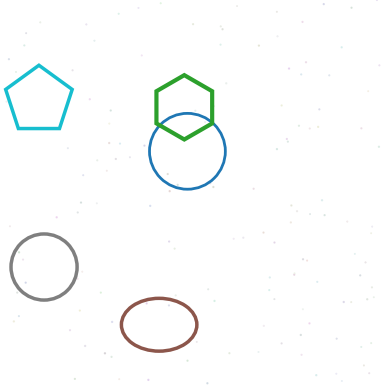[{"shape": "circle", "thickness": 2, "radius": 0.49, "center": [0.487, 0.607]}, {"shape": "hexagon", "thickness": 3, "radius": 0.42, "center": [0.479, 0.721]}, {"shape": "oval", "thickness": 2.5, "radius": 0.49, "center": [0.413, 0.157]}, {"shape": "circle", "thickness": 2.5, "radius": 0.43, "center": [0.114, 0.306]}, {"shape": "pentagon", "thickness": 2.5, "radius": 0.45, "center": [0.101, 0.74]}]